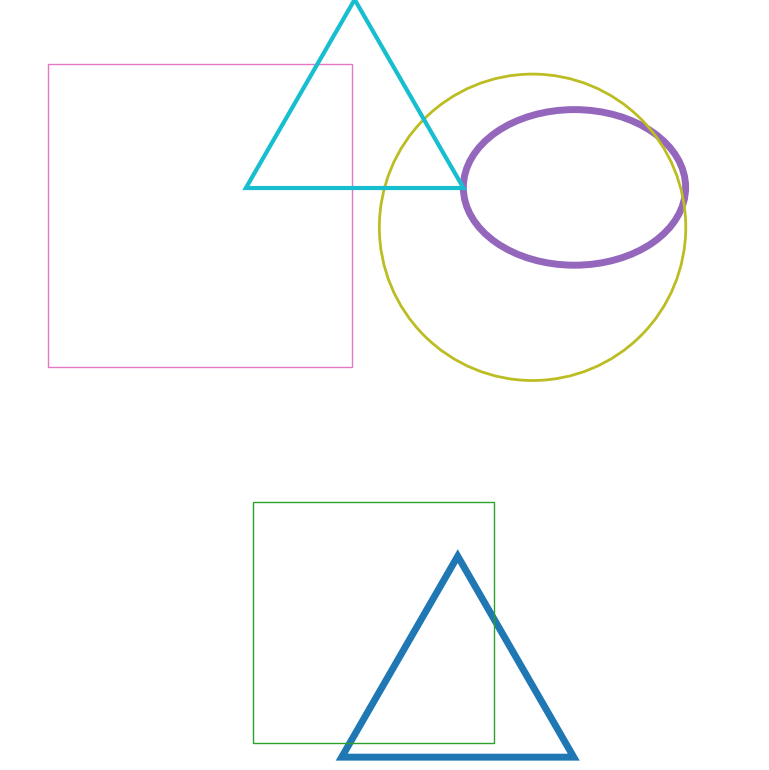[{"shape": "triangle", "thickness": 2.5, "radius": 0.87, "center": [0.594, 0.104]}, {"shape": "square", "thickness": 0.5, "radius": 0.78, "center": [0.485, 0.192]}, {"shape": "oval", "thickness": 2.5, "radius": 0.72, "center": [0.746, 0.757]}, {"shape": "square", "thickness": 0.5, "radius": 0.98, "center": [0.26, 0.72]}, {"shape": "circle", "thickness": 1, "radius": 0.99, "center": [0.692, 0.705]}, {"shape": "triangle", "thickness": 1.5, "radius": 0.82, "center": [0.461, 0.837]}]